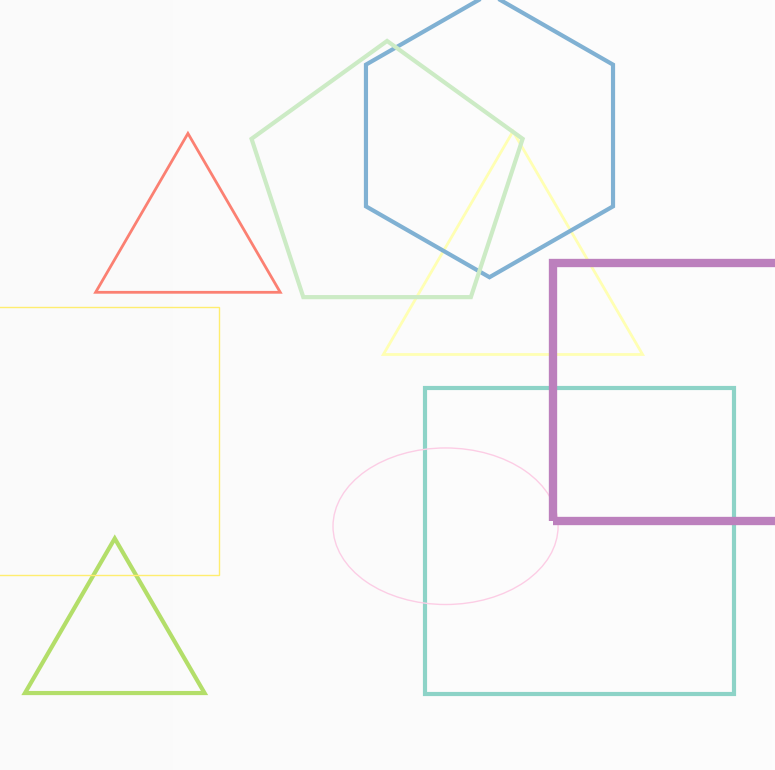[{"shape": "square", "thickness": 1.5, "radius": 1.0, "center": [0.748, 0.297]}, {"shape": "triangle", "thickness": 1, "radius": 0.97, "center": [0.662, 0.636]}, {"shape": "triangle", "thickness": 1, "radius": 0.69, "center": [0.243, 0.689]}, {"shape": "hexagon", "thickness": 1.5, "radius": 0.92, "center": [0.632, 0.824]}, {"shape": "triangle", "thickness": 1.5, "radius": 0.67, "center": [0.148, 0.167]}, {"shape": "oval", "thickness": 0.5, "radius": 0.73, "center": [0.575, 0.317]}, {"shape": "square", "thickness": 3, "radius": 0.84, "center": [0.881, 0.491]}, {"shape": "pentagon", "thickness": 1.5, "radius": 0.92, "center": [0.499, 0.763]}, {"shape": "square", "thickness": 0.5, "radius": 0.87, "center": [0.109, 0.427]}]